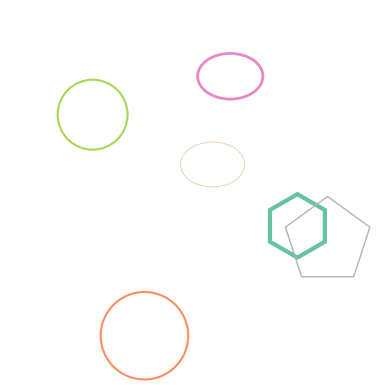[{"shape": "hexagon", "thickness": 3, "radius": 0.41, "center": [0.772, 0.413]}, {"shape": "circle", "thickness": 1.5, "radius": 0.57, "center": [0.375, 0.128]}, {"shape": "oval", "thickness": 2, "radius": 0.42, "center": [0.598, 0.802]}, {"shape": "circle", "thickness": 1.5, "radius": 0.45, "center": [0.241, 0.702]}, {"shape": "oval", "thickness": 0.5, "radius": 0.42, "center": [0.552, 0.573]}, {"shape": "pentagon", "thickness": 1, "radius": 0.58, "center": [0.851, 0.374]}]